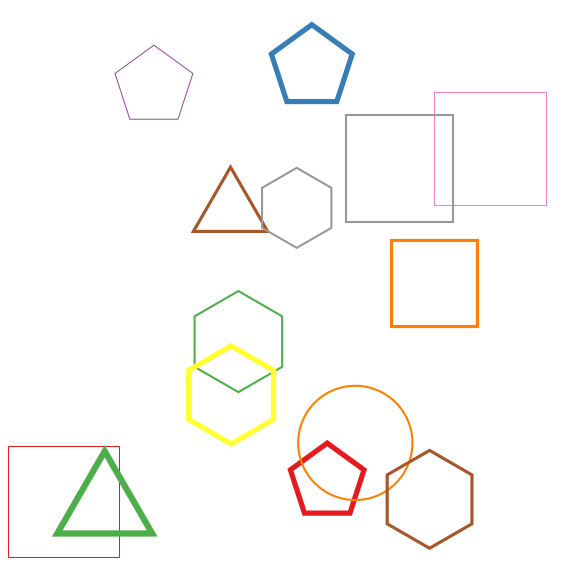[{"shape": "square", "thickness": 0.5, "radius": 0.48, "center": [0.11, 0.13]}, {"shape": "pentagon", "thickness": 2.5, "radius": 0.34, "center": [0.567, 0.165]}, {"shape": "pentagon", "thickness": 2.5, "radius": 0.37, "center": [0.54, 0.883]}, {"shape": "triangle", "thickness": 3, "radius": 0.47, "center": [0.181, 0.123]}, {"shape": "hexagon", "thickness": 1, "radius": 0.44, "center": [0.413, 0.408]}, {"shape": "pentagon", "thickness": 0.5, "radius": 0.35, "center": [0.267, 0.85]}, {"shape": "square", "thickness": 1.5, "radius": 0.37, "center": [0.752, 0.509]}, {"shape": "circle", "thickness": 1, "radius": 0.49, "center": [0.615, 0.232]}, {"shape": "hexagon", "thickness": 2.5, "radius": 0.42, "center": [0.4, 0.315]}, {"shape": "hexagon", "thickness": 1.5, "radius": 0.42, "center": [0.744, 0.134]}, {"shape": "triangle", "thickness": 1.5, "radius": 0.37, "center": [0.399, 0.636]}, {"shape": "square", "thickness": 0.5, "radius": 0.49, "center": [0.848, 0.742]}, {"shape": "hexagon", "thickness": 1, "radius": 0.35, "center": [0.514, 0.639]}, {"shape": "square", "thickness": 1, "radius": 0.46, "center": [0.692, 0.708]}]